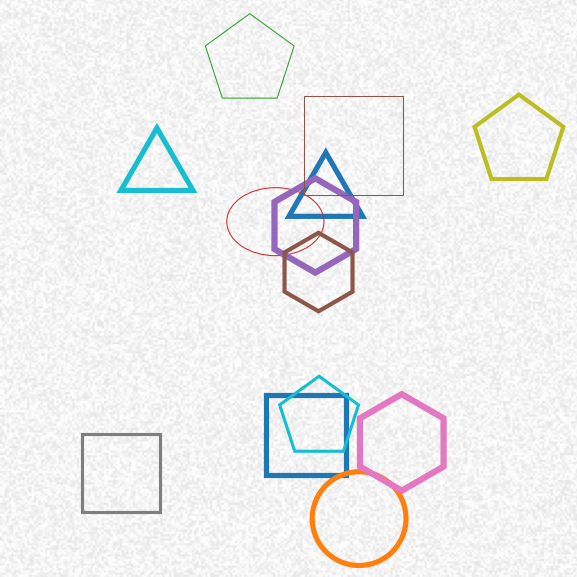[{"shape": "square", "thickness": 2.5, "radius": 0.35, "center": [0.529, 0.246]}, {"shape": "triangle", "thickness": 2.5, "radius": 0.37, "center": [0.564, 0.661]}, {"shape": "circle", "thickness": 2.5, "radius": 0.41, "center": [0.622, 0.101]}, {"shape": "pentagon", "thickness": 0.5, "radius": 0.4, "center": [0.432, 0.895]}, {"shape": "oval", "thickness": 0.5, "radius": 0.42, "center": [0.477, 0.615]}, {"shape": "hexagon", "thickness": 3, "radius": 0.41, "center": [0.546, 0.609]}, {"shape": "hexagon", "thickness": 2, "radius": 0.34, "center": [0.552, 0.528]}, {"shape": "square", "thickness": 0.5, "radius": 0.43, "center": [0.612, 0.747]}, {"shape": "hexagon", "thickness": 3, "radius": 0.42, "center": [0.696, 0.233]}, {"shape": "square", "thickness": 1.5, "radius": 0.34, "center": [0.209, 0.18]}, {"shape": "pentagon", "thickness": 2, "radius": 0.4, "center": [0.899, 0.755]}, {"shape": "triangle", "thickness": 2.5, "radius": 0.36, "center": [0.272, 0.705]}, {"shape": "pentagon", "thickness": 1.5, "radius": 0.36, "center": [0.553, 0.276]}]